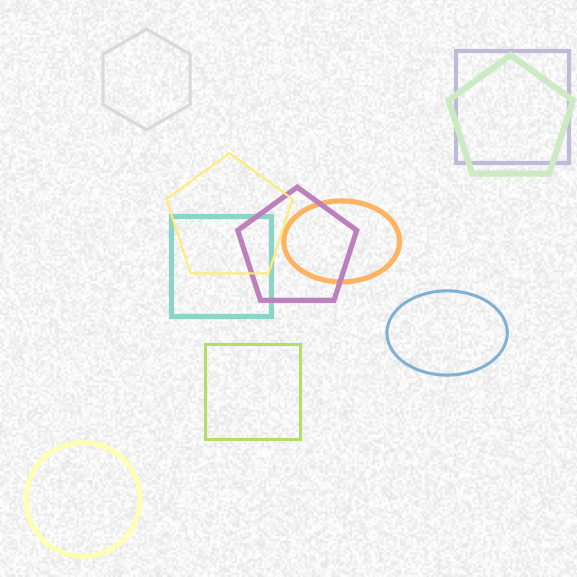[{"shape": "square", "thickness": 2.5, "radius": 0.43, "center": [0.383, 0.539]}, {"shape": "circle", "thickness": 2.5, "radius": 0.49, "center": [0.144, 0.134]}, {"shape": "square", "thickness": 2, "radius": 0.49, "center": [0.887, 0.813]}, {"shape": "oval", "thickness": 1.5, "radius": 0.52, "center": [0.774, 0.423]}, {"shape": "oval", "thickness": 2.5, "radius": 0.5, "center": [0.592, 0.581]}, {"shape": "square", "thickness": 1.5, "radius": 0.41, "center": [0.437, 0.321]}, {"shape": "hexagon", "thickness": 1.5, "radius": 0.44, "center": [0.254, 0.861]}, {"shape": "pentagon", "thickness": 2.5, "radius": 0.54, "center": [0.515, 0.567]}, {"shape": "pentagon", "thickness": 3, "radius": 0.57, "center": [0.884, 0.79]}, {"shape": "pentagon", "thickness": 1, "radius": 0.57, "center": [0.397, 0.619]}]